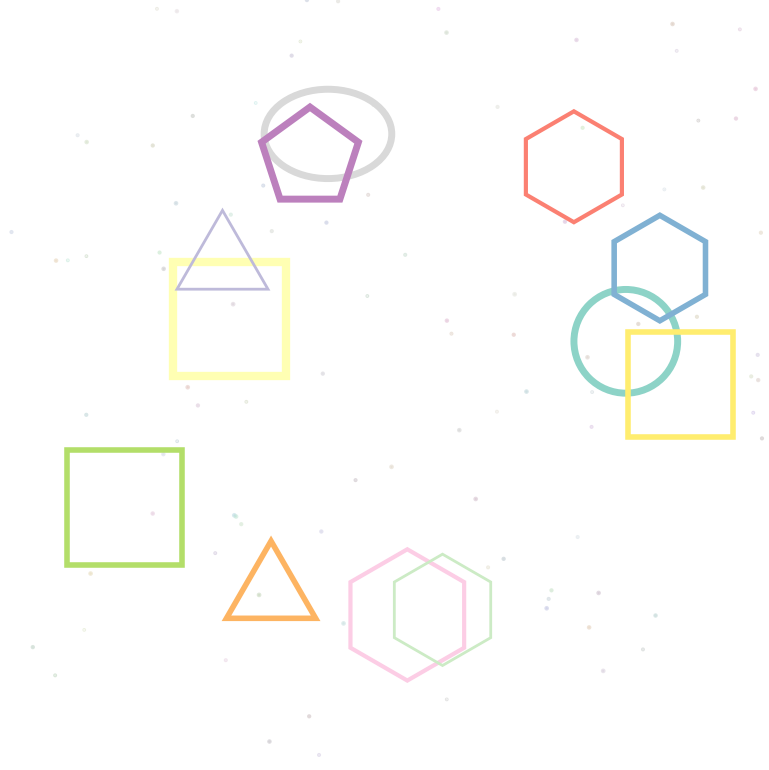[{"shape": "circle", "thickness": 2.5, "radius": 0.34, "center": [0.813, 0.557]}, {"shape": "square", "thickness": 3, "radius": 0.37, "center": [0.298, 0.585]}, {"shape": "triangle", "thickness": 1, "radius": 0.34, "center": [0.289, 0.659]}, {"shape": "hexagon", "thickness": 1.5, "radius": 0.36, "center": [0.745, 0.783]}, {"shape": "hexagon", "thickness": 2, "radius": 0.34, "center": [0.857, 0.652]}, {"shape": "triangle", "thickness": 2, "radius": 0.33, "center": [0.352, 0.23]}, {"shape": "square", "thickness": 2, "radius": 0.37, "center": [0.161, 0.341]}, {"shape": "hexagon", "thickness": 1.5, "radius": 0.43, "center": [0.529, 0.201]}, {"shape": "oval", "thickness": 2.5, "radius": 0.41, "center": [0.426, 0.826]}, {"shape": "pentagon", "thickness": 2.5, "radius": 0.33, "center": [0.403, 0.795]}, {"shape": "hexagon", "thickness": 1, "radius": 0.36, "center": [0.575, 0.208]}, {"shape": "square", "thickness": 2, "radius": 0.34, "center": [0.884, 0.5]}]